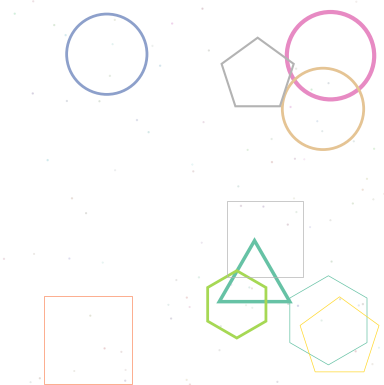[{"shape": "hexagon", "thickness": 0.5, "radius": 0.58, "center": [0.853, 0.168]}, {"shape": "triangle", "thickness": 2.5, "radius": 0.53, "center": [0.661, 0.269]}, {"shape": "square", "thickness": 0.5, "radius": 0.57, "center": [0.228, 0.117]}, {"shape": "circle", "thickness": 2, "radius": 0.52, "center": [0.277, 0.859]}, {"shape": "circle", "thickness": 3, "radius": 0.57, "center": [0.858, 0.855]}, {"shape": "hexagon", "thickness": 2, "radius": 0.44, "center": [0.615, 0.209]}, {"shape": "pentagon", "thickness": 0.5, "radius": 0.54, "center": [0.882, 0.121]}, {"shape": "circle", "thickness": 2, "radius": 0.53, "center": [0.839, 0.717]}, {"shape": "pentagon", "thickness": 1.5, "radius": 0.49, "center": [0.669, 0.804]}, {"shape": "square", "thickness": 0.5, "radius": 0.49, "center": [0.689, 0.379]}]